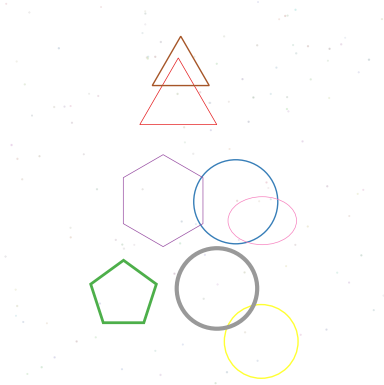[{"shape": "triangle", "thickness": 0.5, "radius": 0.58, "center": [0.463, 0.734]}, {"shape": "circle", "thickness": 1, "radius": 0.55, "center": [0.612, 0.476]}, {"shape": "pentagon", "thickness": 2, "radius": 0.45, "center": [0.321, 0.234]}, {"shape": "hexagon", "thickness": 0.5, "radius": 0.6, "center": [0.424, 0.479]}, {"shape": "circle", "thickness": 1, "radius": 0.48, "center": [0.678, 0.113]}, {"shape": "triangle", "thickness": 1, "radius": 0.43, "center": [0.469, 0.82]}, {"shape": "oval", "thickness": 0.5, "radius": 0.45, "center": [0.681, 0.427]}, {"shape": "circle", "thickness": 3, "radius": 0.52, "center": [0.564, 0.251]}]